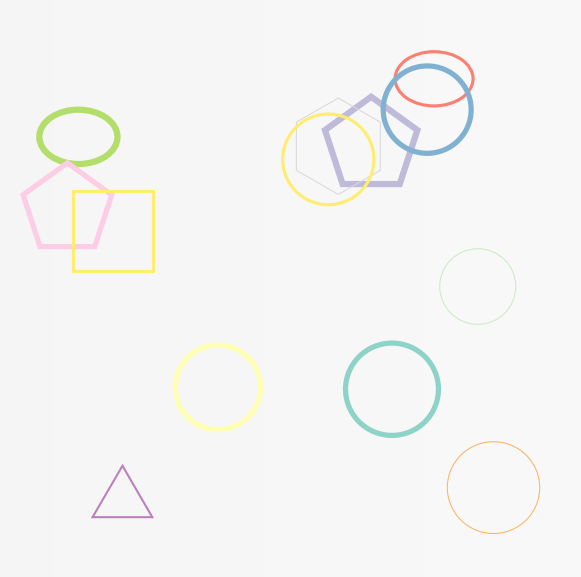[{"shape": "circle", "thickness": 2.5, "radius": 0.4, "center": [0.674, 0.325]}, {"shape": "circle", "thickness": 2.5, "radius": 0.37, "center": [0.375, 0.328]}, {"shape": "pentagon", "thickness": 3, "radius": 0.42, "center": [0.639, 0.748]}, {"shape": "oval", "thickness": 1.5, "radius": 0.34, "center": [0.747, 0.863]}, {"shape": "circle", "thickness": 2.5, "radius": 0.38, "center": [0.735, 0.809]}, {"shape": "circle", "thickness": 0.5, "radius": 0.4, "center": [0.849, 0.155]}, {"shape": "oval", "thickness": 3, "radius": 0.34, "center": [0.135, 0.762]}, {"shape": "pentagon", "thickness": 2.5, "radius": 0.4, "center": [0.116, 0.637]}, {"shape": "hexagon", "thickness": 0.5, "radius": 0.42, "center": [0.582, 0.746]}, {"shape": "triangle", "thickness": 1, "radius": 0.3, "center": [0.211, 0.133]}, {"shape": "circle", "thickness": 0.5, "radius": 0.33, "center": [0.822, 0.503]}, {"shape": "square", "thickness": 1.5, "radius": 0.35, "center": [0.195, 0.599]}, {"shape": "circle", "thickness": 1.5, "radius": 0.39, "center": [0.565, 0.723]}]